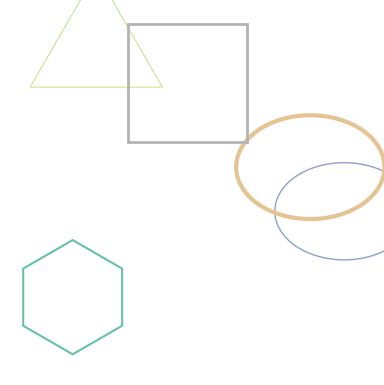[{"shape": "hexagon", "thickness": 1.5, "radius": 0.74, "center": [0.189, 0.228]}, {"shape": "oval", "thickness": 1, "radius": 0.9, "center": [0.894, 0.451]}, {"shape": "triangle", "thickness": 0.5, "radius": 0.99, "center": [0.25, 0.873]}, {"shape": "oval", "thickness": 3, "radius": 0.96, "center": [0.806, 0.566]}, {"shape": "square", "thickness": 2, "radius": 0.77, "center": [0.486, 0.785]}]